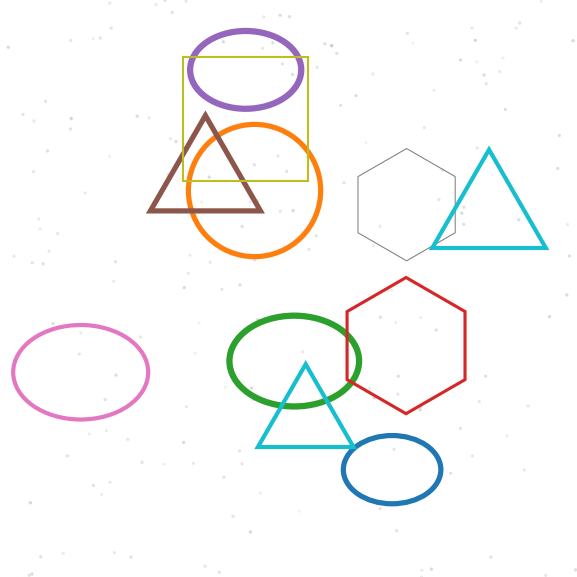[{"shape": "oval", "thickness": 2.5, "radius": 0.42, "center": [0.679, 0.186]}, {"shape": "circle", "thickness": 2.5, "radius": 0.57, "center": [0.441, 0.669]}, {"shape": "oval", "thickness": 3, "radius": 0.56, "center": [0.51, 0.374]}, {"shape": "hexagon", "thickness": 1.5, "radius": 0.59, "center": [0.703, 0.401]}, {"shape": "oval", "thickness": 3, "radius": 0.48, "center": [0.425, 0.878]}, {"shape": "triangle", "thickness": 2.5, "radius": 0.55, "center": [0.356, 0.689]}, {"shape": "oval", "thickness": 2, "radius": 0.58, "center": [0.14, 0.355]}, {"shape": "hexagon", "thickness": 0.5, "radius": 0.49, "center": [0.704, 0.645]}, {"shape": "square", "thickness": 1, "radius": 0.54, "center": [0.425, 0.793]}, {"shape": "triangle", "thickness": 2, "radius": 0.57, "center": [0.847, 0.626]}, {"shape": "triangle", "thickness": 2, "radius": 0.48, "center": [0.529, 0.273]}]